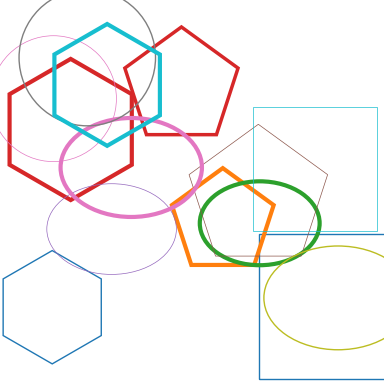[{"shape": "hexagon", "thickness": 1, "radius": 0.74, "center": [0.136, 0.202]}, {"shape": "square", "thickness": 1, "radius": 0.94, "center": [0.859, 0.204]}, {"shape": "pentagon", "thickness": 3, "radius": 0.7, "center": [0.579, 0.424]}, {"shape": "oval", "thickness": 3, "radius": 0.78, "center": [0.675, 0.42]}, {"shape": "pentagon", "thickness": 2.5, "radius": 0.77, "center": [0.471, 0.775]}, {"shape": "hexagon", "thickness": 3, "radius": 0.92, "center": [0.184, 0.664]}, {"shape": "oval", "thickness": 0.5, "radius": 0.84, "center": [0.29, 0.405]}, {"shape": "pentagon", "thickness": 0.5, "radius": 0.95, "center": [0.671, 0.488]}, {"shape": "circle", "thickness": 0.5, "radius": 0.82, "center": [0.139, 0.744]}, {"shape": "oval", "thickness": 3, "radius": 0.92, "center": [0.341, 0.565]}, {"shape": "circle", "thickness": 1, "radius": 0.89, "center": [0.227, 0.85]}, {"shape": "oval", "thickness": 1, "radius": 0.96, "center": [0.878, 0.226]}, {"shape": "square", "thickness": 0.5, "radius": 0.81, "center": [0.818, 0.562]}, {"shape": "hexagon", "thickness": 3, "radius": 0.79, "center": [0.278, 0.779]}]